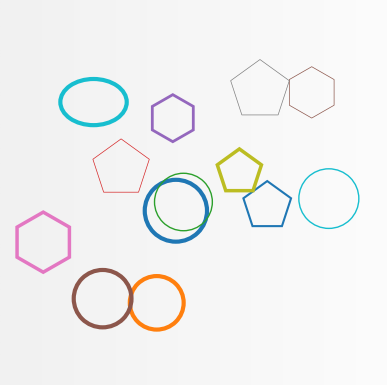[{"shape": "pentagon", "thickness": 1.5, "radius": 0.32, "center": [0.69, 0.465]}, {"shape": "circle", "thickness": 3, "radius": 0.4, "center": [0.454, 0.453]}, {"shape": "circle", "thickness": 3, "radius": 0.35, "center": [0.404, 0.213]}, {"shape": "circle", "thickness": 1, "radius": 0.37, "center": [0.473, 0.475]}, {"shape": "pentagon", "thickness": 0.5, "radius": 0.38, "center": [0.313, 0.563]}, {"shape": "hexagon", "thickness": 2, "radius": 0.31, "center": [0.446, 0.693]}, {"shape": "hexagon", "thickness": 0.5, "radius": 0.33, "center": [0.804, 0.76]}, {"shape": "circle", "thickness": 3, "radius": 0.37, "center": [0.265, 0.224]}, {"shape": "hexagon", "thickness": 2.5, "radius": 0.39, "center": [0.112, 0.371]}, {"shape": "pentagon", "thickness": 0.5, "radius": 0.4, "center": [0.671, 0.766]}, {"shape": "pentagon", "thickness": 2.5, "radius": 0.3, "center": [0.618, 0.553]}, {"shape": "oval", "thickness": 3, "radius": 0.43, "center": [0.241, 0.735]}, {"shape": "circle", "thickness": 1, "radius": 0.39, "center": [0.849, 0.484]}]